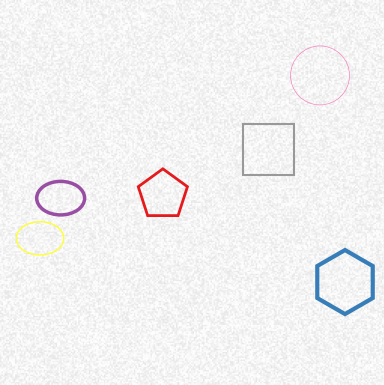[{"shape": "pentagon", "thickness": 2, "radius": 0.34, "center": [0.423, 0.494]}, {"shape": "hexagon", "thickness": 3, "radius": 0.42, "center": [0.896, 0.267]}, {"shape": "oval", "thickness": 2.5, "radius": 0.31, "center": [0.158, 0.485]}, {"shape": "oval", "thickness": 1, "radius": 0.31, "center": [0.104, 0.381]}, {"shape": "circle", "thickness": 0.5, "radius": 0.38, "center": [0.831, 0.804]}, {"shape": "square", "thickness": 1.5, "radius": 0.33, "center": [0.696, 0.612]}]